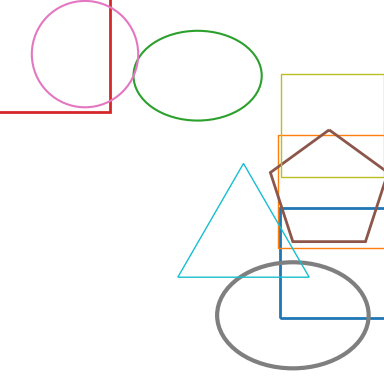[{"shape": "square", "thickness": 2, "radius": 0.71, "center": [0.869, 0.317]}, {"shape": "square", "thickness": 1, "radius": 0.74, "center": [0.869, 0.502]}, {"shape": "oval", "thickness": 1.5, "radius": 0.83, "center": [0.513, 0.803]}, {"shape": "square", "thickness": 2, "radius": 0.83, "center": [0.119, 0.876]}, {"shape": "pentagon", "thickness": 2, "radius": 0.8, "center": [0.855, 0.502]}, {"shape": "circle", "thickness": 1.5, "radius": 0.69, "center": [0.221, 0.859]}, {"shape": "oval", "thickness": 3, "radius": 0.98, "center": [0.761, 0.181]}, {"shape": "square", "thickness": 1, "radius": 0.67, "center": [0.863, 0.674]}, {"shape": "triangle", "thickness": 1, "radius": 0.98, "center": [0.632, 0.378]}]